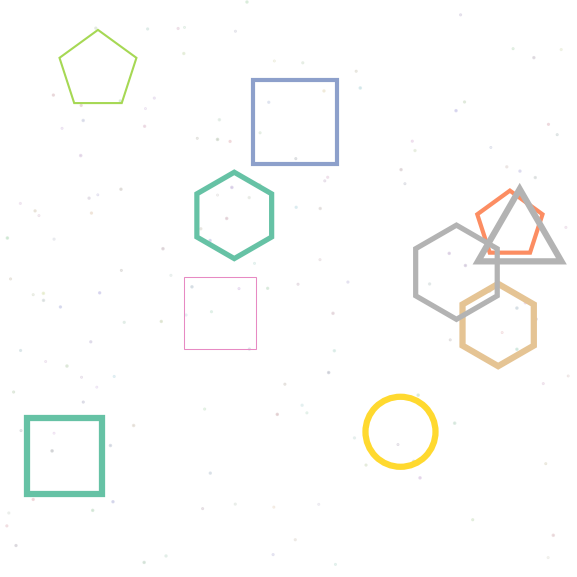[{"shape": "hexagon", "thickness": 2.5, "radius": 0.37, "center": [0.406, 0.626]}, {"shape": "square", "thickness": 3, "radius": 0.33, "center": [0.111, 0.209]}, {"shape": "pentagon", "thickness": 2, "radius": 0.3, "center": [0.883, 0.61]}, {"shape": "square", "thickness": 2, "radius": 0.36, "center": [0.511, 0.787]}, {"shape": "square", "thickness": 0.5, "radius": 0.31, "center": [0.381, 0.457]}, {"shape": "pentagon", "thickness": 1, "radius": 0.35, "center": [0.17, 0.877]}, {"shape": "circle", "thickness": 3, "radius": 0.3, "center": [0.693, 0.251]}, {"shape": "hexagon", "thickness": 3, "radius": 0.36, "center": [0.863, 0.436]}, {"shape": "hexagon", "thickness": 2.5, "radius": 0.41, "center": [0.79, 0.528]}, {"shape": "triangle", "thickness": 3, "radius": 0.42, "center": [0.9, 0.588]}]